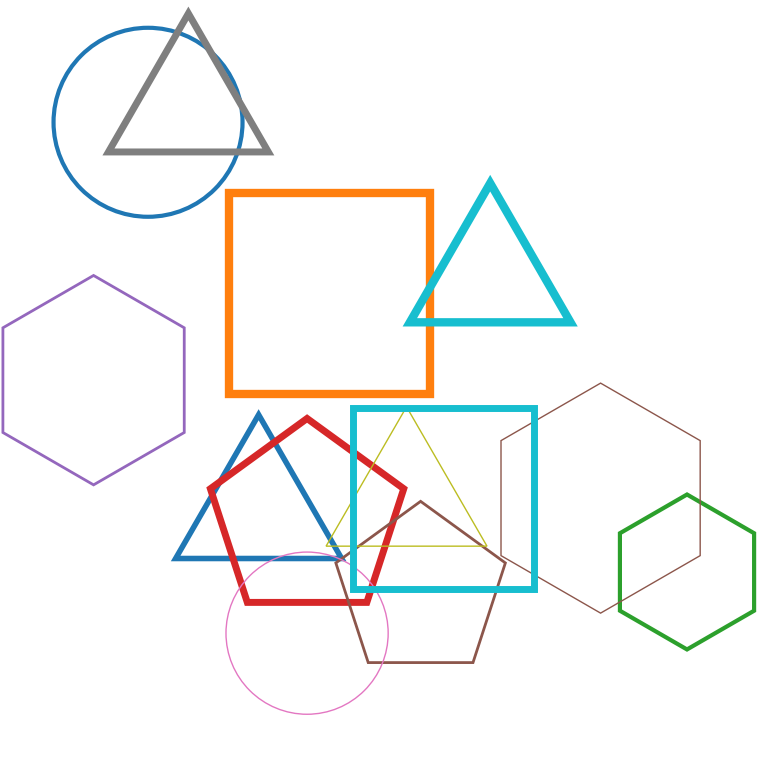[{"shape": "triangle", "thickness": 2, "radius": 0.62, "center": [0.336, 0.337]}, {"shape": "circle", "thickness": 1.5, "radius": 0.61, "center": [0.192, 0.841]}, {"shape": "square", "thickness": 3, "radius": 0.65, "center": [0.428, 0.619]}, {"shape": "hexagon", "thickness": 1.5, "radius": 0.5, "center": [0.892, 0.257]}, {"shape": "pentagon", "thickness": 2.5, "radius": 0.66, "center": [0.399, 0.324]}, {"shape": "hexagon", "thickness": 1, "radius": 0.68, "center": [0.122, 0.506]}, {"shape": "pentagon", "thickness": 1, "radius": 0.58, "center": [0.546, 0.233]}, {"shape": "hexagon", "thickness": 0.5, "radius": 0.75, "center": [0.78, 0.353]}, {"shape": "circle", "thickness": 0.5, "radius": 0.53, "center": [0.399, 0.178]}, {"shape": "triangle", "thickness": 2.5, "radius": 0.6, "center": [0.245, 0.863]}, {"shape": "triangle", "thickness": 0.5, "radius": 0.6, "center": [0.528, 0.351]}, {"shape": "triangle", "thickness": 3, "radius": 0.6, "center": [0.637, 0.642]}, {"shape": "square", "thickness": 2.5, "radius": 0.59, "center": [0.576, 0.353]}]